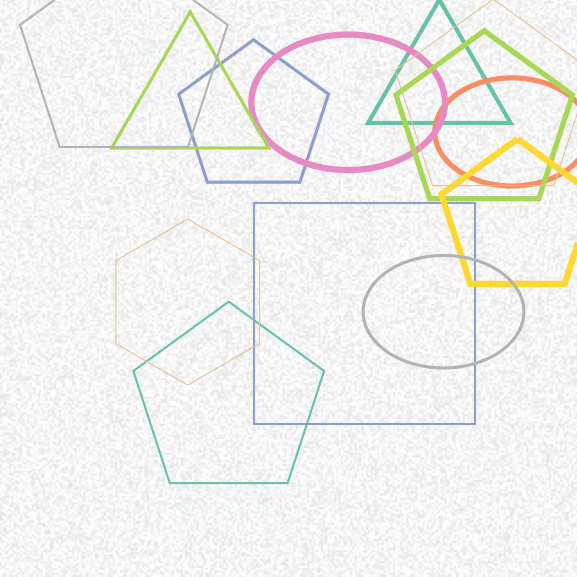[{"shape": "triangle", "thickness": 2, "radius": 0.71, "center": [0.761, 0.857]}, {"shape": "pentagon", "thickness": 1, "radius": 0.87, "center": [0.396, 0.303]}, {"shape": "oval", "thickness": 2.5, "radius": 0.67, "center": [0.887, 0.771]}, {"shape": "square", "thickness": 1, "radius": 0.96, "center": [0.63, 0.456]}, {"shape": "pentagon", "thickness": 1.5, "radius": 0.68, "center": [0.439, 0.794]}, {"shape": "oval", "thickness": 3, "radius": 0.84, "center": [0.603, 0.822]}, {"shape": "triangle", "thickness": 1.5, "radius": 0.79, "center": [0.329, 0.821]}, {"shape": "pentagon", "thickness": 2.5, "radius": 0.8, "center": [0.838, 0.785]}, {"shape": "pentagon", "thickness": 3, "radius": 0.69, "center": [0.896, 0.62]}, {"shape": "pentagon", "thickness": 0.5, "radius": 0.89, "center": [0.854, 0.822]}, {"shape": "hexagon", "thickness": 0.5, "radius": 0.72, "center": [0.325, 0.476]}, {"shape": "oval", "thickness": 1.5, "radius": 0.7, "center": [0.768, 0.459]}, {"shape": "pentagon", "thickness": 1, "radius": 0.94, "center": [0.214, 0.898]}]